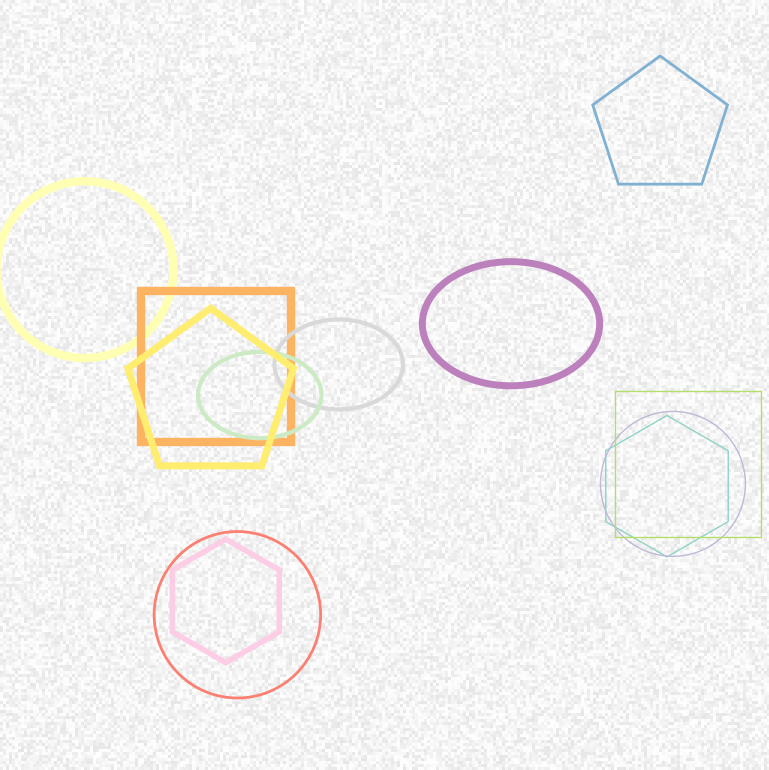[{"shape": "hexagon", "thickness": 0.5, "radius": 0.46, "center": [0.866, 0.369]}, {"shape": "circle", "thickness": 3, "radius": 0.57, "center": [0.11, 0.65]}, {"shape": "circle", "thickness": 0.5, "radius": 0.47, "center": [0.874, 0.372]}, {"shape": "circle", "thickness": 1, "radius": 0.54, "center": [0.308, 0.202]}, {"shape": "pentagon", "thickness": 1, "radius": 0.46, "center": [0.857, 0.835]}, {"shape": "square", "thickness": 3, "radius": 0.49, "center": [0.28, 0.524]}, {"shape": "square", "thickness": 0.5, "radius": 0.48, "center": [0.894, 0.397]}, {"shape": "hexagon", "thickness": 2, "radius": 0.4, "center": [0.293, 0.22]}, {"shape": "oval", "thickness": 1.5, "radius": 0.42, "center": [0.44, 0.527]}, {"shape": "oval", "thickness": 2.5, "radius": 0.58, "center": [0.664, 0.58]}, {"shape": "oval", "thickness": 1.5, "radius": 0.4, "center": [0.337, 0.487]}, {"shape": "pentagon", "thickness": 2.5, "radius": 0.57, "center": [0.274, 0.487]}]